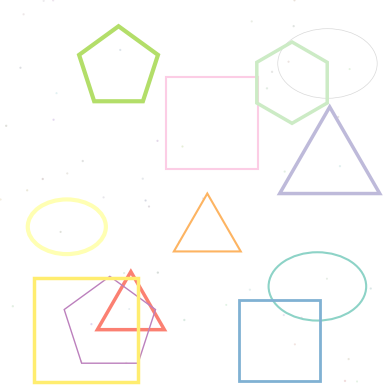[{"shape": "oval", "thickness": 1.5, "radius": 0.63, "center": [0.824, 0.256]}, {"shape": "oval", "thickness": 3, "radius": 0.51, "center": [0.174, 0.411]}, {"shape": "triangle", "thickness": 2.5, "radius": 0.75, "center": [0.856, 0.572]}, {"shape": "triangle", "thickness": 2.5, "radius": 0.5, "center": [0.34, 0.194]}, {"shape": "square", "thickness": 2, "radius": 0.52, "center": [0.726, 0.115]}, {"shape": "triangle", "thickness": 1.5, "radius": 0.5, "center": [0.538, 0.397]}, {"shape": "pentagon", "thickness": 3, "radius": 0.54, "center": [0.308, 0.824]}, {"shape": "square", "thickness": 1.5, "radius": 0.59, "center": [0.55, 0.681]}, {"shape": "oval", "thickness": 0.5, "radius": 0.65, "center": [0.851, 0.835]}, {"shape": "pentagon", "thickness": 1, "radius": 0.62, "center": [0.285, 0.157]}, {"shape": "hexagon", "thickness": 2.5, "radius": 0.53, "center": [0.758, 0.785]}, {"shape": "square", "thickness": 2.5, "radius": 0.68, "center": [0.223, 0.144]}]